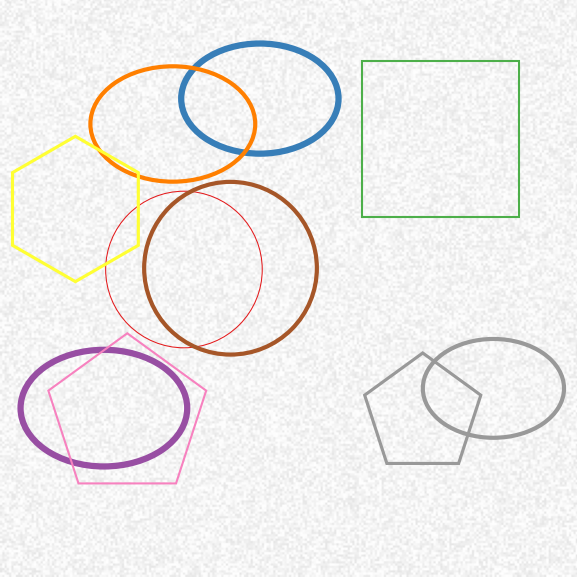[{"shape": "circle", "thickness": 0.5, "radius": 0.68, "center": [0.319, 0.532]}, {"shape": "oval", "thickness": 3, "radius": 0.68, "center": [0.45, 0.828]}, {"shape": "square", "thickness": 1, "radius": 0.68, "center": [0.763, 0.759]}, {"shape": "oval", "thickness": 3, "radius": 0.72, "center": [0.18, 0.292]}, {"shape": "oval", "thickness": 2, "radius": 0.71, "center": [0.299, 0.784]}, {"shape": "hexagon", "thickness": 1.5, "radius": 0.63, "center": [0.131, 0.637]}, {"shape": "circle", "thickness": 2, "radius": 0.75, "center": [0.399, 0.535]}, {"shape": "pentagon", "thickness": 1, "radius": 0.72, "center": [0.22, 0.278]}, {"shape": "pentagon", "thickness": 1.5, "radius": 0.53, "center": [0.732, 0.282]}, {"shape": "oval", "thickness": 2, "radius": 0.61, "center": [0.854, 0.327]}]